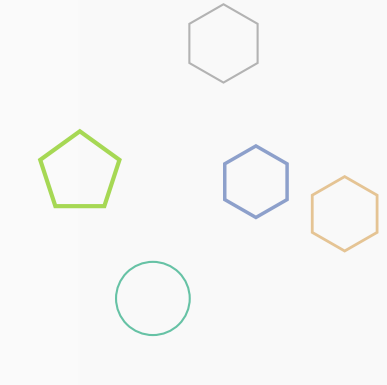[{"shape": "circle", "thickness": 1.5, "radius": 0.48, "center": [0.395, 0.225]}, {"shape": "hexagon", "thickness": 2.5, "radius": 0.46, "center": [0.66, 0.528]}, {"shape": "pentagon", "thickness": 3, "radius": 0.54, "center": [0.206, 0.552]}, {"shape": "hexagon", "thickness": 2, "radius": 0.48, "center": [0.889, 0.445]}, {"shape": "hexagon", "thickness": 1.5, "radius": 0.51, "center": [0.577, 0.887]}]